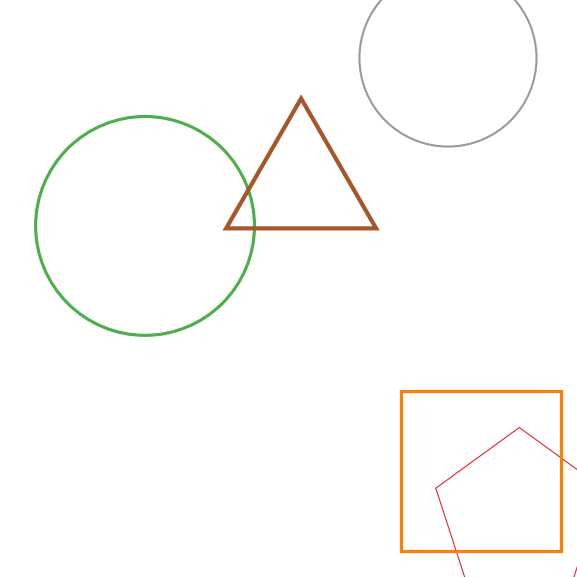[{"shape": "pentagon", "thickness": 0.5, "radius": 0.76, "center": [0.899, 0.107]}, {"shape": "circle", "thickness": 1.5, "radius": 0.95, "center": [0.251, 0.608]}, {"shape": "square", "thickness": 1.5, "radius": 0.69, "center": [0.833, 0.184]}, {"shape": "triangle", "thickness": 2, "radius": 0.75, "center": [0.521, 0.679]}, {"shape": "circle", "thickness": 1, "radius": 0.77, "center": [0.776, 0.899]}]